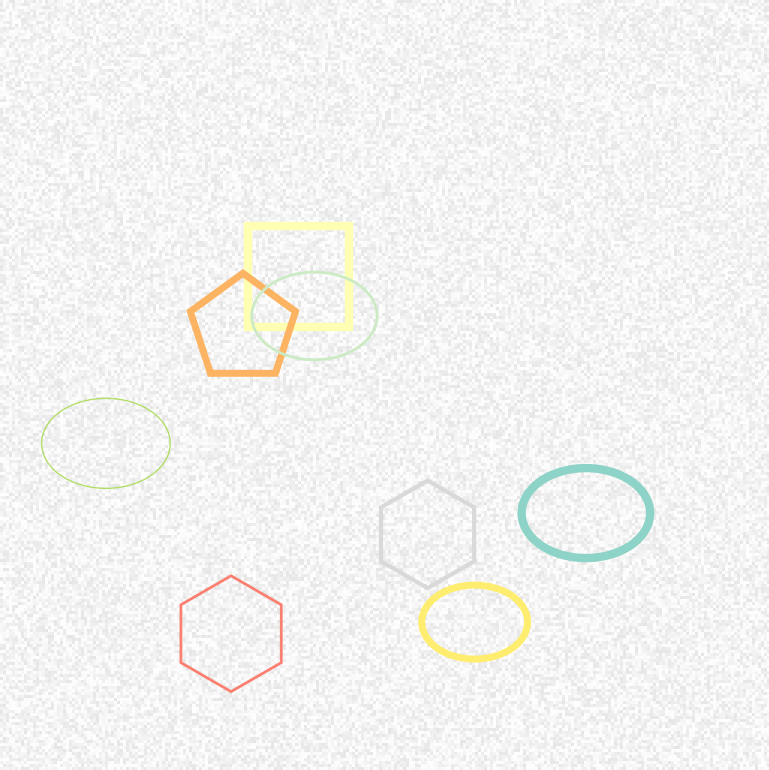[{"shape": "oval", "thickness": 3, "radius": 0.42, "center": [0.761, 0.334]}, {"shape": "square", "thickness": 3, "radius": 0.33, "center": [0.387, 0.641]}, {"shape": "hexagon", "thickness": 1, "radius": 0.38, "center": [0.3, 0.177]}, {"shape": "pentagon", "thickness": 2.5, "radius": 0.36, "center": [0.316, 0.573]}, {"shape": "oval", "thickness": 0.5, "radius": 0.42, "center": [0.138, 0.424]}, {"shape": "hexagon", "thickness": 1.5, "radius": 0.35, "center": [0.555, 0.306]}, {"shape": "oval", "thickness": 1, "radius": 0.41, "center": [0.408, 0.59]}, {"shape": "oval", "thickness": 2.5, "radius": 0.34, "center": [0.616, 0.192]}]